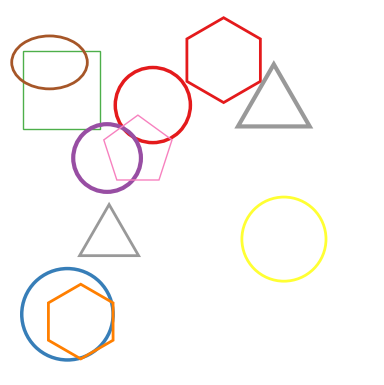[{"shape": "circle", "thickness": 2.5, "radius": 0.49, "center": [0.397, 0.727]}, {"shape": "hexagon", "thickness": 2, "radius": 0.55, "center": [0.581, 0.844]}, {"shape": "circle", "thickness": 2.5, "radius": 0.59, "center": [0.175, 0.184]}, {"shape": "square", "thickness": 1, "radius": 0.51, "center": [0.16, 0.767]}, {"shape": "circle", "thickness": 3, "radius": 0.44, "center": [0.278, 0.59]}, {"shape": "hexagon", "thickness": 2, "radius": 0.48, "center": [0.21, 0.165]}, {"shape": "circle", "thickness": 2, "radius": 0.55, "center": [0.738, 0.379]}, {"shape": "oval", "thickness": 2, "radius": 0.49, "center": [0.129, 0.838]}, {"shape": "pentagon", "thickness": 1, "radius": 0.47, "center": [0.358, 0.608]}, {"shape": "triangle", "thickness": 2, "radius": 0.44, "center": [0.283, 0.38]}, {"shape": "triangle", "thickness": 3, "radius": 0.54, "center": [0.711, 0.725]}]